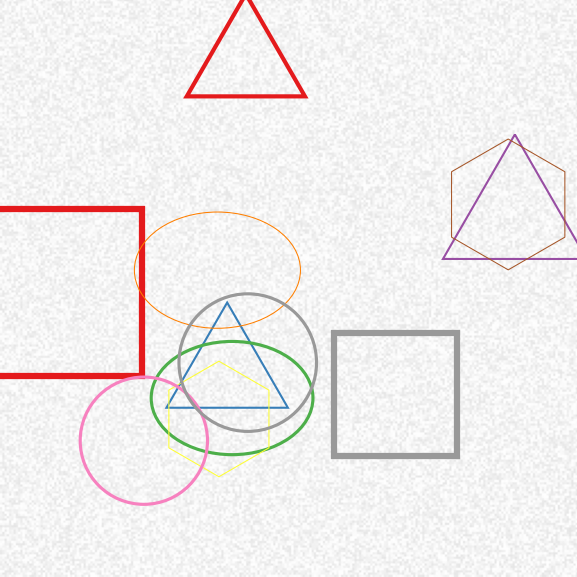[{"shape": "triangle", "thickness": 2, "radius": 0.59, "center": [0.426, 0.891]}, {"shape": "square", "thickness": 3, "radius": 0.72, "center": [0.101, 0.493]}, {"shape": "triangle", "thickness": 1, "radius": 0.61, "center": [0.393, 0.354]}, {"shape": "oval", "thickness": 1.5, "radius": 0.7, "center": [0.402, 0.31]}, {"shape": "triangle", "thickness": 1, "radius": 0.72, "center": [0.892, 0.623]}, {"shape": "oval", "thickness": 0.5, "radius": 0.72, "center": [0.376, 0.531]}, {"shape": "hexagon", "thickness": 0.5, "radius": 0.5, "center": [0.379, 0.274]}, {"shape": "hexagon", "thickness": 0.5, "radius": 0.57, "center": [0.88, 0.645]}, {"shape": "circle", "thickness": 1.5, "radius": 0.55, "center": [0.249, 0.236]}, {"shape": "square", "thickness": 3, "radius": 0.53, "center": [0.685, 0.316]}, {"shape": "circle", "thickness": 1.5, "radius": 0.6, "center": [0.429, 0.371]}]